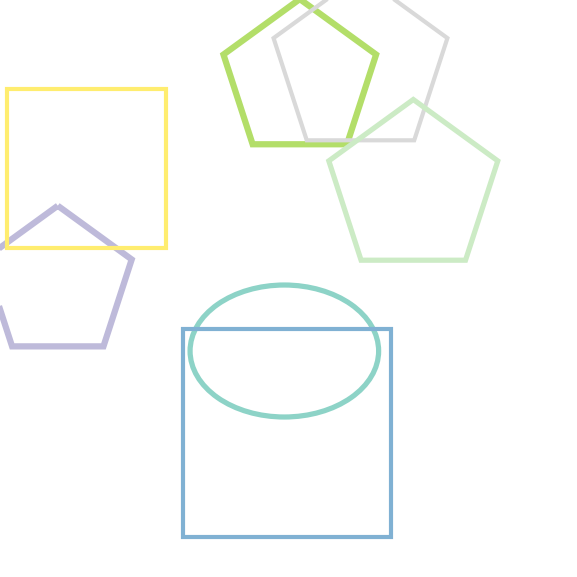[{"shape": "oval", "thickness": 2.5, "radius": 0.82, "center": [0.492, 0.391]}, {"shape": "pentagon", "thickness": 3, "radius": 0.67, "center": [0.1, 0.508]}, {"shape": "square", "thickness": 2, "radius": 0.9, "center": [0.497, 0.249]}, {"shape": "pentagon", "thickness": 3, "radius": 0.69, "center": [0.519, 0.862]}, {"shape": "pentagon", "thickness": 2, "radius": 0.79, "center": [0.624, 0.884]}, {"shape": "pentagon", "thickness": 2.5, "radius": 0.77, "center": [0.716, 0.673]}, {"shape": "square", "thickness": 2, "radius": 0.69, "center": [0.15, 0.708]}]